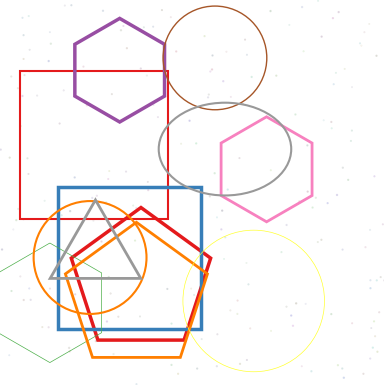[{"shape": "pentagon", "thickness": 2.5, "radius": 0.95, "center": [0.366, 0.271]}, {"shape": "square", "thickness": 1.5, "radius": 0.96, "center": [0.244, 0.623]}, {"shape": "square", "thickness": 2.5, "radius": 0.92, "center": [0.337, 0.33]}, {"shape": "hexagon", "thickness": 0.5, "radius": 0.78, "center": [0.129, 0.214]}, {"shape": "hexagon", "thickness": 2.5, "radius": 0.67, "center": [0.311, 0.818]}, {"shape": "circle", "thickness": 1.5, "radius": 0.73, "center": [0.234, 0.331]}, {"shape": "pentagon", "thickness": 2, "radius": 0.97, "center": [0.354, 0.229]}, {"shape": "circle", "thickness": 0.5, "radius": 0.92, "center": [0.659, 0.218]}, {"shape": "circle", "thickness": 1, "radius": 0.67, "center": [0.558, 0.85]}, {"shape": "hexagon", "thickness": 2, "radius": 0.68, "center": [0.692, 0.56]}, {"shape": "oval", "thickness": 1.5, "radius": 0.86, "center": [0.584, 0.613]}, {"shape": "triangle", "thickness": 2, "radius": 0.68, "center": [0.248, 0.345]}]